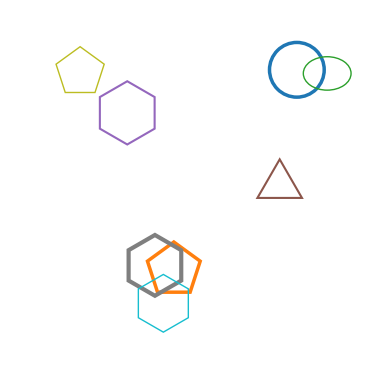[{"shape": "circle", "thickness": 2.5, "radius": 0.36, "center": [0.771, 0.819]}, {"shape": "pentagon", "thickness": 2.5, "radius": 0.36, "center": [0.452, 0.299]}, {"shape": "oval", "thickness": 1, "radius": 0.31, "center": [0.85, 0.809]}, {"shape": "hexagon", "thickness": 1.5, "radius": 0.41, "center": [0.331, 0.707]}, {"shape": "triangle", "thickness": 1.5, "radius": 0.33, "center": [0.726, 0.519]}, {"shape": "hexagon", "thickness": 3, "radius": 0.39, "center": [0.402, 0.311]}, {"shape": "pentagon", "thickness": 1, "radius": 0.33, "center": [0.208, 0.813]}, {"shape": "hexagon", "thickness": 1, "radius": 0.37, "center": [0.424, 0.212]}]